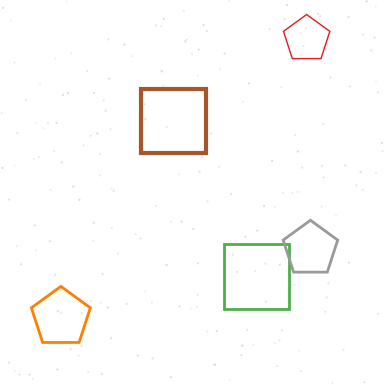[{"shape": "pentagon", "thickness": 1, "radius": 0.32, "center": [0.797, 0.899]}, {"shape": "square", "thickness": 2, "radius": 0.42, "center": [0.667, 0.283]}, {"shape": "pentagon", "thickness": 2, "radius": 0.4, "center": [0.158, 0.176]}, {"shape": "square", "thickness": 3, "radius": 0.42, "center": [0.452, 0.686]}, {"shape": "pentagon", "thickness": 2, "radius": 0.37, "center": [0.806, 0.353]}]